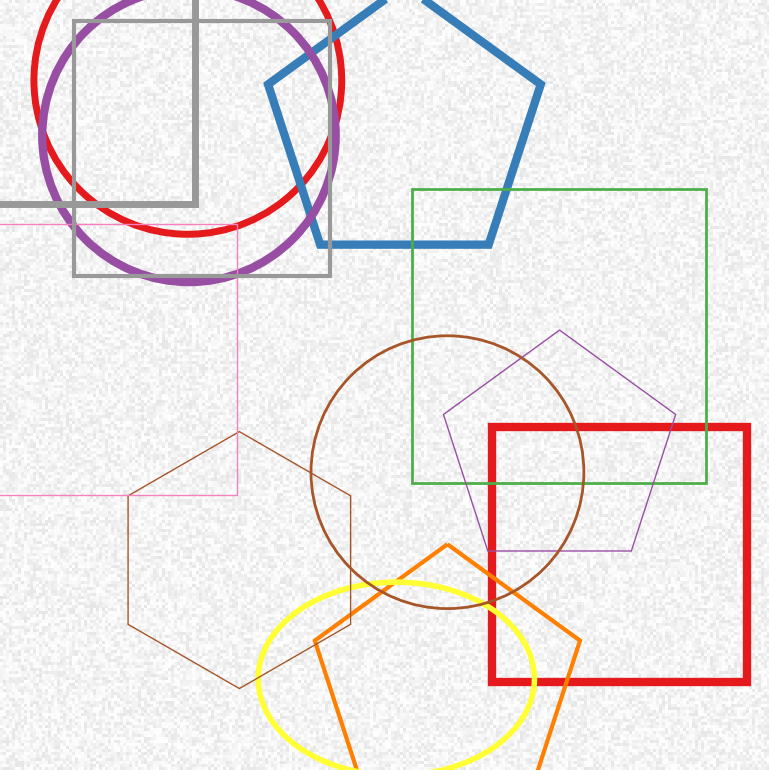[{"shape": "square", "thickness": 3, "radius": 0.83, "center": [0.804, 0.28]}, {"shape": "circle", "thickness": 2.5, "radius": 1.0, "center": [0.244, 0.896]}, {"shape": "pentagon", "thickness": 3, "radius": 0.93, "center": [0.525, 0.833]}, {"shape": "square", "thickness": 1, "radius": 0.96, "center": [0.726, 0.564]}, {"shape": "circle", "thickness": 3, "radius": 0.95, "center": [0.245, 0.824]}, {"shape": "pentagon", "thickness": 0.5, "radius": 0.79, "center": [0.727, 0.413]}, {"shape": "pentagon", "thickness": 1.5, "radius": 0.91, "center": [0.581, 0.112]}, {"shape": "oval", "thickness": 2, "radius": 0.9, "center": [0.515, 0.118]}, {"shape": "hexagon", "thickness": 0.5, "radius": 0.83, "center": [0.311, 0.273]}, {"shape": "circle", "thickness": 1, "radius": 0.89, "center": [0.581, 0.387]}, {"shape": "square", "thickness": 0.5, "radius": 0.88, "center": [0.132, 0.533]}, {"shape": "square", "thickness": 1.5, "radius": 0.83, "center": [0.263, 0.807]}, {"shape": "square", "thickness": 2.5, "radius": 0.71, "center": [0.112, 0.877]}]